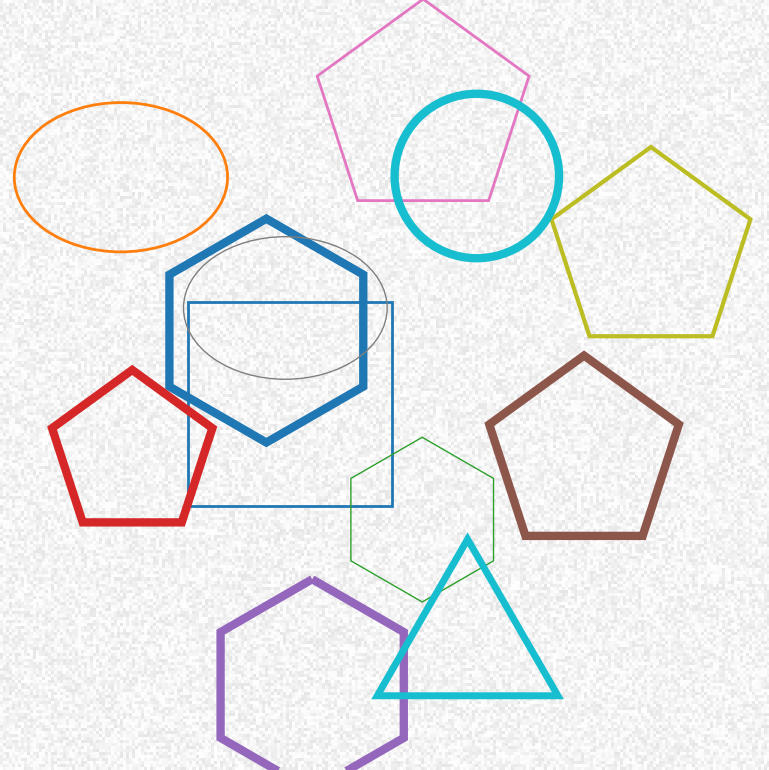[{"shape": "hexagon", "thickness": 3, "radius": 0.73, "center": [0.346, 0.571]}, {"shape": "square", "thickness": 1, "radius": 0.66, "center": [0.377, 0.475]}, {"shape": "oval", "thickness": 1, "radius": 0.69, "center": [0.157, 0.77]}, {"shape": "hexagon", "thickness": 0.5, "radius": 0.53, "center": [0.548, 0.325]}, {"shape": "pentagon", "thickness": 3, "radius": 0.55, "center": [0.172, 0.41]}, {"shape": "hexagon", "thickness": 3, "radius": 0.69, "center": [0.405, 0.11]}, {"shape": "pentagon", "thickness": 3, "radius": 0.65, "center": [0.759, 0.409]}, {"shape": "pentagon", "thickness": 1, "radius": 0.72, "center": [0.55, 0.856]}, {"shape": "oval", "thickness": 0.5, "radius": 0.66, "center": [0.371, 0.6]}, {"shape": "pentagon", "thickness": 1.5, "radius": 0.68, "center": [0.845, 0.673]}, {"shape": "triangle", "thickness": 2.5, "radius": 0.68, "center": [0.607, 0.164]}, {"shape": "circle", "thickness": 3, "radius": 0.53, "center": [0.619, 0.771]}]